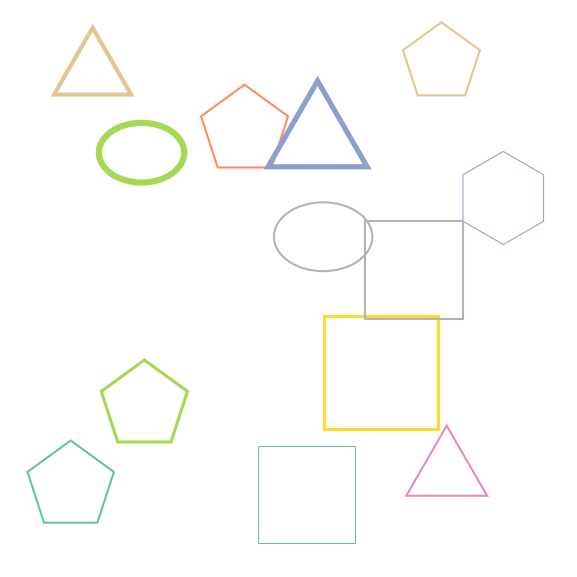[{"shape": "square", "thickness": 0.5, "radius": 0.42, "center": [0.531, 0.143]}, {"shape": "pentagon", "thickness": 1, "radius": 0.39, "center": [0.122, 0.158]}, {"shape": "pentagon", "thickness": 1, "radius": 0.4, "center": [0.423, 0.773]}, {"shape": "triangle", "thickness": 2.5, "radius": 0.5, "center": [0.55, 0.76]}, {"shape": "hexagon", "thickness": 0.5, "radius": 0.4, "center": [0.871, 0.656]}, {"shape": "triangle", "thickness": 1, "radius": 0.4, "center": [0.773, 0.181]}, {"shape": "pentagon", "thickness": 1.5, "radius": 0.39, "center": [0.25, 0.297]}, {"shape": "oval", "thickness": 3, "radius": 0.37, "center": [0.245, 0.735]}, {"shape": "square", "thickness": 1.5, "radius": 0.49, "center": [0.659, 0.354]}, {"shape": "triangle", "thickness": 2, "radius": 0.39, "center": [0.16, 0.874]}, {"shape": "pentagon", "thickness": 1, "radius": 0.35, "center": [0.764, 0.891]}, {"shape": "oval", "thickness": 1, "radius": 0.43, "center": [0.56, 0.589]}, {"shape": "square", "thickness": 1, "radius": 0.42, "center": [0.716, 0.532]}]